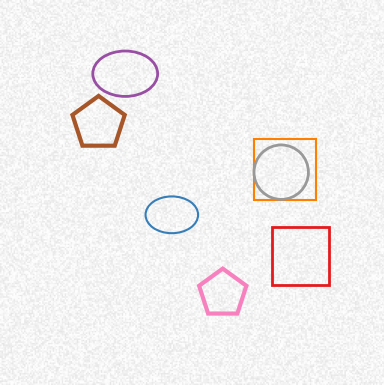[{"shape": "square", "thickness": 2, "radius": 0.37, "center": [0.78, 0.335]}, {"shape": "oval", "thickness": 1.5, "radius": 0.34, "center": [0.446, 0.442]}, {"shape": "oval", "thickness": 2, "radius": 0.42, "center": [0.325, 0.809]}, {"shape": "square", "thickness": 1.5, "radius": 0.4, "center": [0.74, 0.56]}, {"shape": "pentagon", "thickness": 3, "radius": 0.36, "center": [0.256, 0.679]}, {"shape": "pentagon", "thickness": 3, "radius": 0.32, "center": [0.579, 0.238]}, {"shape": "circle", "thickness": 2, "radius": 0.35, "center": [0.73, 0.553]}]